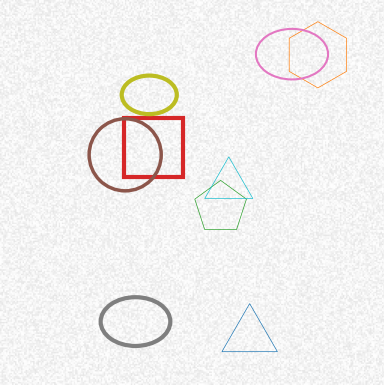[{"shape": "triangle", "thickness": 0.5, "radius": 0.42, "center": [0.648, 0.128]}, {"shape": "hexagon", "thickness": 0.5, "radius": 0.43, "center": [0.826, 0.858]}, {"shape": "pentagon", "thickness": 0.5, "radius": 0.35, "center": [0.573, 0.461]}, {"shape": "square", "thickness": 3, "radius": 0.38, "center": [0.399, 0.617]}, {"shape": "circle", "thickness": 2.5, "radius": 0.47, "center": [0.325, 0.598]}, {"shape": "oval", "thickness": 1.5, "radius": 0.47, "center": [0.758, 0.859]}, {"shape": "oval", "thickness": 3, "radius": 0.45, "center": [0.352, 0.165]}, {"shape": "oval", "thickness": 3, "radius": 0.36, "center": [0.388, 0.754]}, {"shape": "triangle", "thickness": 0.5, "radius": 0.36, "center": [0.594, 0.52]}]